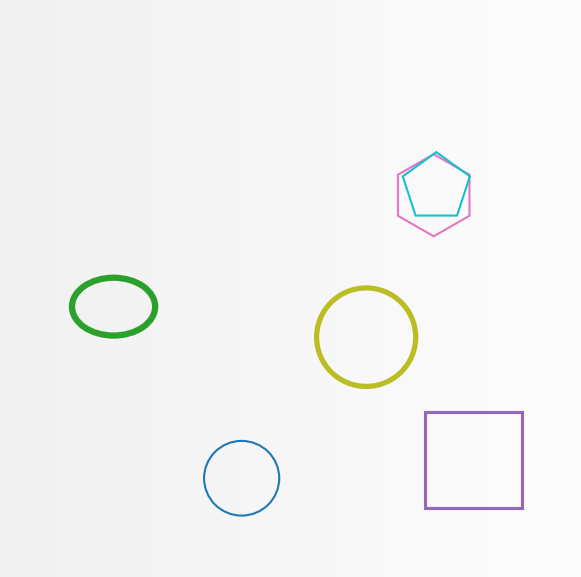[{"shape": "circle", "thickness": 1, "radius": 0.32, "center": [0.416, 0.171]}, {"shape": "oval", "thickness": 3, "radius": 0.36, "center": [0.195, 0.468]}, {"shape": "square", "thickness": 1.5, "radius": 0.42, "center": [0.814, 0.203]}, {"shape": "hexagon", "thickness": 1, "radius": 0.36, "center": [0.746, 0.661]}, {"shape": "circle", "thickness": 2.5, "radius": 0.43, "center": [0.63, 0.415]}, {"shape": "pentagon", "thickness": 1, "radius": 0.3, "center": [0.751, 0.675]}]